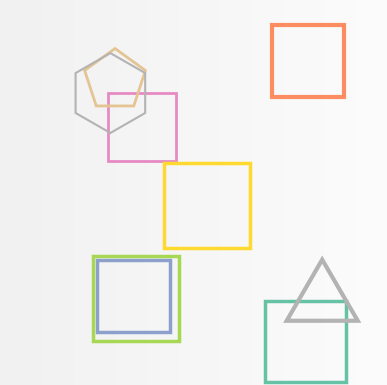[{"shape": "square", "thickness": 2.5, "radius": 0.53, "center": [0.788, 0.113]}, {"shape": "square", "thickness": 3, "radius": 0.46, "center": [0.796, 0.841]}, {"shape": "square", "thickness": 2.5, "radius": 0.47, "center": [0.345, 0.231]}, {"shape": "square", "thickness": 2, "radius": 0.44, "center": [0.366, 0.67]}, {"shape": "square", "thickness": 2.5, "radius": 0.55, "center": [0.351, 0.225]}, {"shape": "square", "thickness": 2.5, "radius": 0.55, "center": [0.535, 0.465]}, {"shape": "pentagon", "thickness": 2, "radius": 0.41, "center": [0.297, 0.792]}, {"shape": "hexagon", "thickness": 1.5, "radius": 0.52, "center": [0.285, 0.758]}, {"shape": "triangle", "thickness": 3, "radius": 0.53, "center": [0.831, 0.22]}]